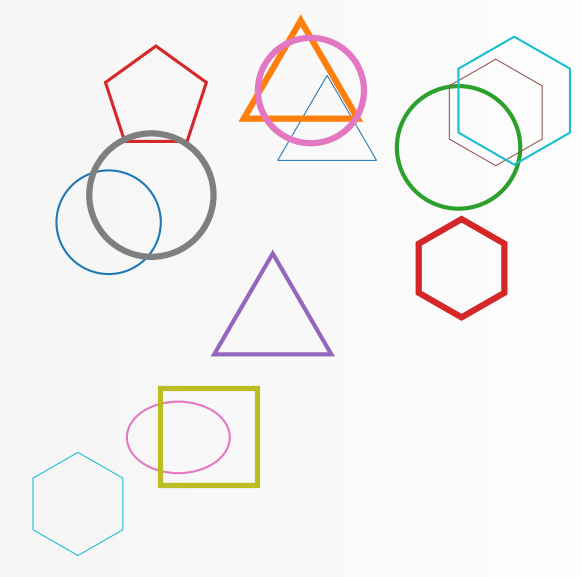[{"shape": "triangle", "thickness": 0.5, "radius": 0.49, "center": [0.563, 0.77]}, {"shape": "circle", "thickness": 1, "radius": 0.45, "center": [0.187, 0.614]}, {"shape": "triangle", "thickness": 3, "radius": 0.57, "center": [0.517, 0.85]}, {"shape": "circle", "thickness": 2, "radius": 0.53, "center": [0.789, 0.744]}, {"shape": "hexagon", "thickness": 3, "radius": 0.43, "center": [0.794, 0.535]}, {"shape": "pentagon", "thickness": 1.5, "radius": 0.46, "center": [0.268, 0.828]}, {"shape": "triangle", "thickness": 2, "radius": 0.58, "center": [0.469, 0.444]}, {"shape": "hexagon", "thickness": 0.5, "radius": 0.46, "center": [0.853, 0.804]}, {"shape": "circle", "thickness": 3, "radius": 0.46, "center": [0.535, 0.842]}, {"shape": "oval", "thickness": 1, "radius": 0.44, "center": [0.307, 0.242]}, {"shape": "circle", "thickness": 3, "radius": 0.53, "center": [0.26, 0.661]}, {"shape": "square", "thickness": 2.5, "radius": 0.42, "center": [0.359, 0.243]}, {"shape": "hexagon", "thickness": 0.5, "radius": 0.45, "center": [0.134, 0.127]}, {"shape": "hexagon", "thickness": 1, "radius": 0.55, "center": [0.885, 0.825]}]